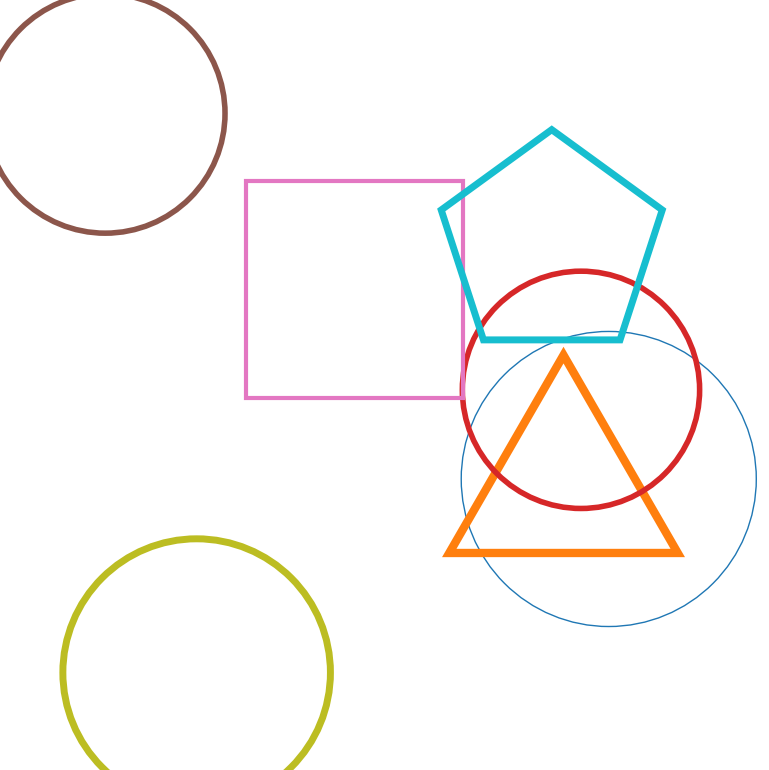[{"shape": "circle", "thickness": 0.5, "radius": 0.96, "center": [0.791, 0.378]}, {"shape": "triangle", "thickness": 3, "radius": 0.86, "center": [0.732, 0.368]}, {"shape": "circle", "thickness": 2, "radius": 0.77, "center": [0.755, 0.494]}, {"shape": "circle", "thickness": 2, "radius": 0.78, "center": [0.137, 0.853]}, {"shape": "square", "thickness": 1.5, "radius": 0.71, "center": [0.461, 0.624]}, {"shape": "circle", "thickness": 2.5, "radius": 0.87, "center": [0.255, 0.127]}, {"shape": "pentagon", "thickness": 2.5, "radius": 0.75, "center": [0.717, 0.681]}]